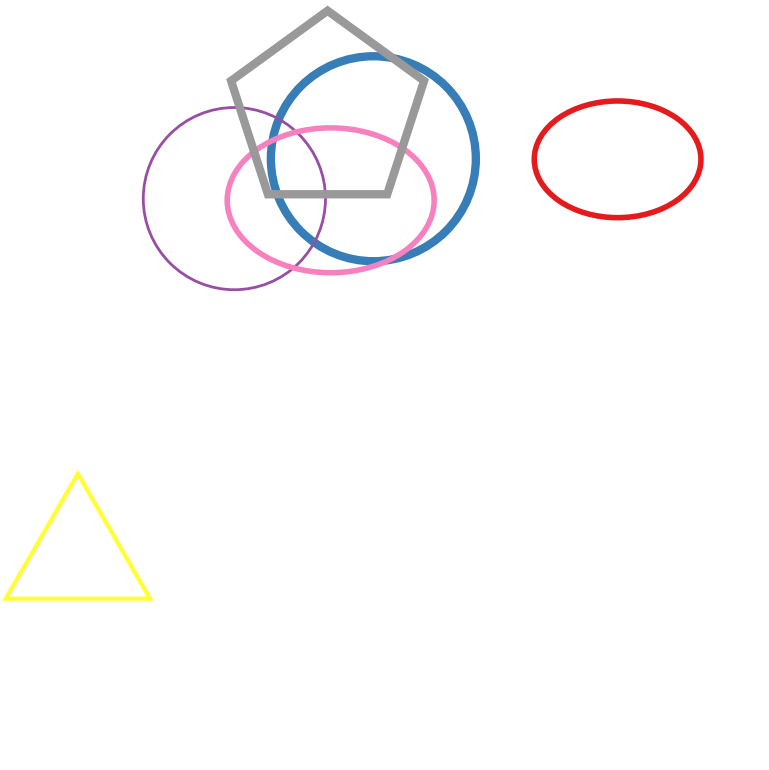[{"shape": "oval", "thickness": 2, "radius": 0.54, "center": [0.802, 0.793]}, {"shape": "circle", "thickness": 3, "radius": 0.67, "center": [0.485, 0.794]}, {"shape": "circle", "thickness": 1, "radius": 0.59, "center": [0.304, 0.742]}, {"shape": "triangle", "thickness": 1.5, "radius": 0.54, "center": [0.101, 0.277]}, {"shape": "oval", "thickness": 2, "radius": 0.67, "center": [0.429, 0.74]}, {"shape": "pentagon", "thickness": 3, "radius": 0.66, "center": [0.425, 0.854]}]